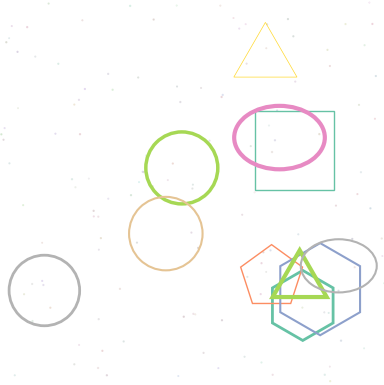[{"shape": "hexagon", "thickness": 2, "radius": 0.45, "center": [0.786, 0.207]}, {"shape": "square", "thickness": 1, "radius": 0.51, "center": [0.764, 0.609]}, {"shape": "pentagon", "thickness": 1, "radius": 0.42, "center": [0.705, 0.28]}, {"shape": "hexagon", "thickness": 1.5, "radius": 0.6, "center": [0.832, 0.249]}, {"shape": "oval", "thickness": 3, "radius": 0.59, "center": [0.726, 0.643]}, {"shape": "triangle", "thickness": 3, "radius": 0.41, "center": [0.778, 0.269]}, {"shape": "circle", "thickness": 2.5, "radius": 0.47, "center": [0.472, 0.564]}, {"shape": "triangle", "thickness": 0.5, "radius": 0.47, "center": [0.689, 0.847]}, {"shape": "circle", "thickness": 1.5, "radius": 0.48, "center": [0.431, 0.393]}, {"shape": "circle", "thickness": 2, "radius": 0.46, "center": [0.115, 0.246]}, {"shape": "oval", "thickness": 1.5, "radius": 0.49, "center": [0.88, 0.31]}]